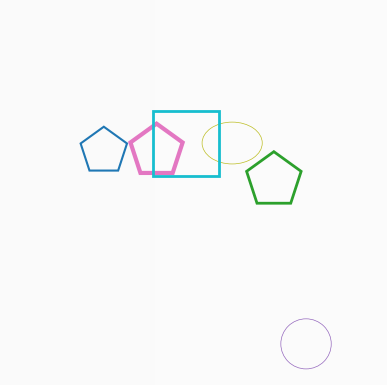[{"shape": "pentagon", "thickness": 1.5, "radius": 0.31, "center": [0.268, 0.608]}, {"shape": "pentagon", "thickness": 2, "radius": 0.37, "center": [0.707, 0.532]}, {"shape": "circle", "thickness": 0.5, "radius": 0.33, "center": [0.79, 0.107]}, {"shape": "pentagon", "thickness": 3, "radius": 0.35, "center": [0.404, 0.608]}, {"shape": "oval", "thickness": 0.5, "radius": 0.39, "center": [0.599, 0.629]}, {"shape": "square", "thickness": 2, "radius": 0.42, "center": [0.48, 0.627]}]